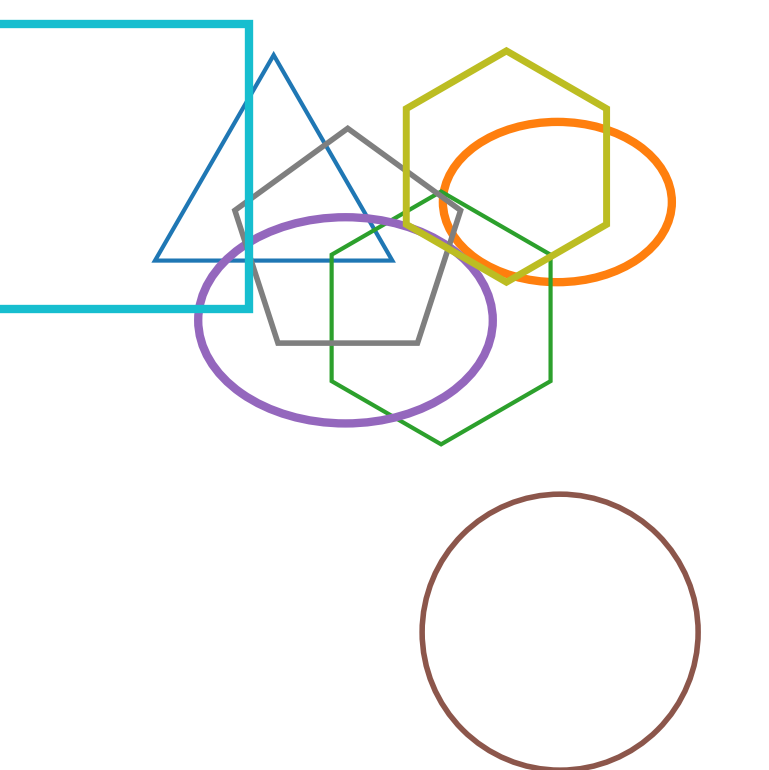[{"shape": "triangle", "thickness": 1.5, "radius": 0.89, "center": [0.355, 0.751]}, {"shape": "oval", "thickness": 3, "radius": 0.74, "center": [0.724, 0.738]}, {"shape": "hexagon", "thickness": 1.5, "radius": 0.82, "center": [0.573, 0.587]}, {"shape": "oval", "thickness": 3, "radius": 0.96, "center": [0.449, 0.584]}, {"shape": "circle", "thickness": 2, "radius": 0.9, "center": [0.727, 0.179]}, {"shape": "pentagon", "thickness": 2, "radius": 0.77, "center": [0.452, 0.679]}, {"shape": "hexagon", "thickness": 2.5, "radius": 0.75, "center": [0.658, 0.784]}, {"shape": "square", "thickness": 3, "radius": 0.93, "center": [0.139, 0.784]}]